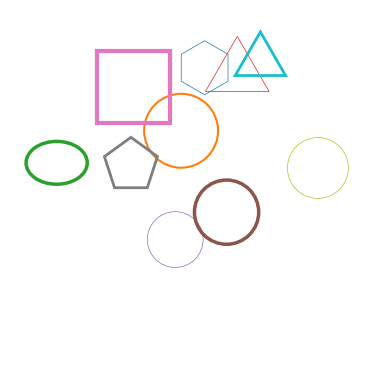[{"shape": "hexagon", "thickness": 0.5, "radius": 0.35, "center": [0.531, 0.824]}, {"shape": "circle", "thickness": 1.5, "radius": 0.48, "center": [0.47, 0.66]}, {"shape": "oval", "thickness": 2.5, "radius": 0.4, "center": [0.147, 0.577]}, {"shape": "triangle", "thickness": 0.5, "radius": 0.48, "center": [0.616, 0.81]}, {"shape": "circle", "thickness": 0.5, "radius": 0.36, "center": [0.455, 0.378]}, {"shape": "circle", "thickness": 2.5, "radius": 0.42, "center": [0.589, 0.449]}, {"shape": "square", "thickness": 3, "radius": 0.47, "center": [0.347, 0.774]}, {"shape": "pentagon", "thickness": 2, "radius": 0.36, "center": [0.34, 0.571]}, {"shape": "circle", "thickness": 0.5, "radius": 0.4, "center": [0.826, 0.564]}, {"shape": "triangle", "thickness": 2, "radius": 0.38, "center": [0.676, 0.842]}]